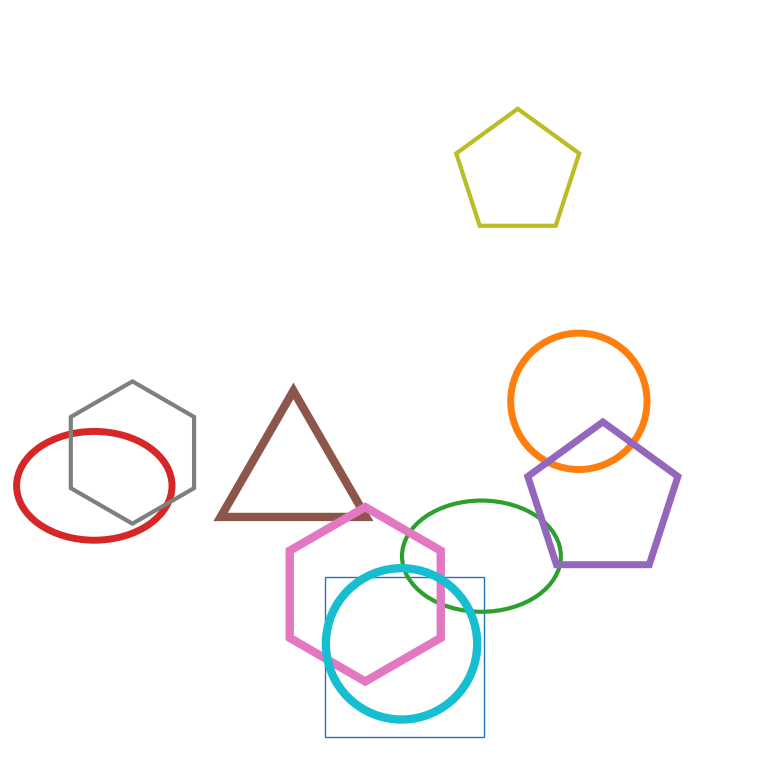[{"shape": "square", "thickness": 0.5, "radius": 0.52, "center": [0.525, 0.147]}, {"shape": "circle", "thickness": 2.5, "radius": 0.44, "center": [0.752, 0.479]}, {"shape": "oval", "thickness": 1.5, "radius": 0.52, "center": [0.625, 0.278]}, {"shape": "oval", "thickness": 2.5, "radius": 0.5, "center": [0.122, 0.369]}, {"shape": "pentagon", "thickness": 2.5, "radius": 0.51, "center": [0.783, 0.35]}, {"shape": "triangle", "thickness": 3, "radius": 0.55, "center": [0.381, 0.383]}, {"shape": "hexagon", "thickness": 3, "radius": 0.57, "center": [0.474, 0.228]}, {"shape": "hexagon", "thickness": 1.5, "radius": 0.46, "center": [0.172, 0.412]}, {"shape": "pentagon", "thickness": 1.5, "radius": 0.42, "center": [0.672, 0.775]}, {"shape": "circle", "thickness": 3, "radius": 0.49, "center": [0.521, 0.164]}]